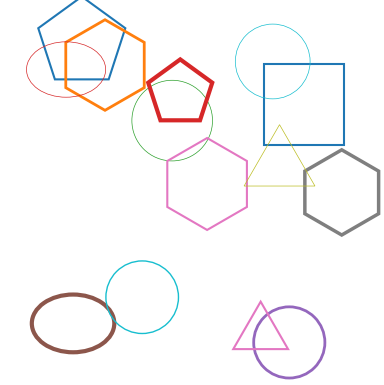[{"shape": "square", "thickness": 1.5, "radius": 0.52, "center": [0.789, 0.728]}, {"shape": "pentagon", "thickness": 1.5, "radius": 0.59, "center": [0.212, 0.89]}, {"shape": "hexagon", "thickness": 2, "radius": 0.59, "center": [0.273, 0.831]}, {"shape": "circle", "thickness": 0.5, "radius": 0.52, "center": [0.447, 0.687]}, {"shape": "pentagon", "thickness": 3, "radius": 0.44, "center": [0.468, 0.758]}, {"shape": "oval", "thickness": 0.5, "radius": 0.51, "center": [0.172, 0.819]}, {"shape": "circle", "thickness": 2, "radius": 0.46, "center": [0.751, 0.111]}, {"shape": "oval", "thickness": 3, "radius": 0.54, "center": [0.19, 0.16]}, {"shape": "triangle", "thickness": 1.5, "radius": 0.41, "center": [0.677, 0.134]}, {"shape": "hexagon", "thickness": 1.5, "radius": 0.6, "center": [0.538, 0.522]}, {"shape": "hexagon", "thickness": 2.5, "radius": 0.55, "center": [0.888, 0.5]}, {"shape": "triangle", "thickness": 0.5, "radius": 0.53, "center": [0.726, 0.57]}, {"shape": "circle", "thickness": 1, "radius": 0.47, "center": [0.369, 0.228]}, {"shape": "circle", "thickness": 0.5, "radius": 0.49, "center": [0.708, 0.84]}]